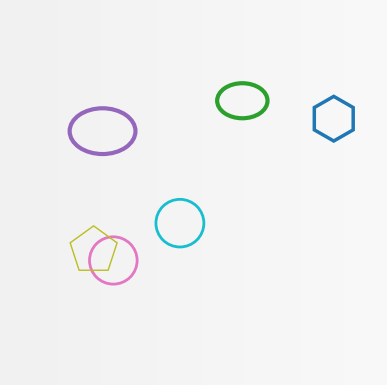[{"shape": "hexagon", "thickness": 2.5, "radius": 0.29, "center": [0.861, 0.692]}, {"shape": "oval", "thickness": 3, "radius": 0.33, "center": [0.625, 0.738]}, {"shape": "oval", "thickness": 3, "radius": 0.42, "center": [0.265, 0.659]}, {"shape": "circle", "thickness": 2, "radius": 0.31, "center": [0.292, 0.323]}, {"shape": "pentagon", "thickness": 1, "radius": 0.32, "center": [0.242, 0.35]}, {"shape": "circle", "thickness": 2, "radius": 0.31, "center": [0.464, 0.42]}]